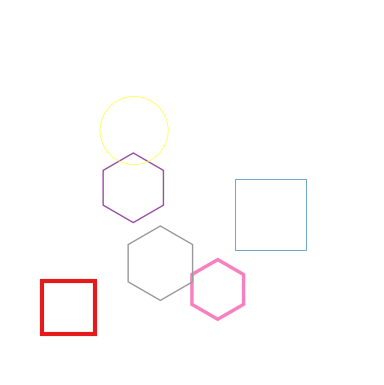[{"shape": "square", "thickness": 3, "radius": 0.34, "center": [0.179, 0.201]}, {"shape": "square", "thickness": 0.5, "radius": 0.46, "center": [0.702, 0.444]}, {"shape": "hexagon", "thickness": 1, "radius": 0.45, "center": [0.346, 0.512]}, {"shape": "circle", "thickness": 0.5, "radius": 0.44, "center": [0.348, 0.661]}, {"shape": "hexagon", "thickness": 2.5, "radius": 0.39, "center": [0.566, 0.248]}, {"shape": "hexagon", "thickness": 1, "radius": 0.48, "center": [0.417, 0.316]}]